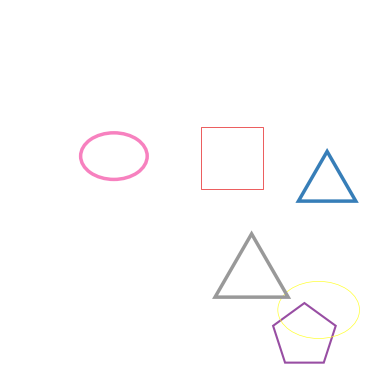[{"shape": "square", "thickness": 0.5, "radius": 0.4, "center": [0.603, 0.591]}, {"shape": "triangle", "thickness": 2.5, "radius": 0.43, "center": [0.85, 0.521]}, {"shape": "pentagon", "thickness": 1.5, "radius": 0.43, "center": [0.791, 0.127]}, {"shape": "oval", "thickness": 0.5, "radius": 0.53, "center": [0.828, 0.195]}, {"shape": "oval", "thickness": 2.5, "radius": 0.43, "center": [0.296, 0.594]}, {"shape": "triangle", "thickness": 2.5, "radius": 0.55, "center": [0.654, 0.283]}]